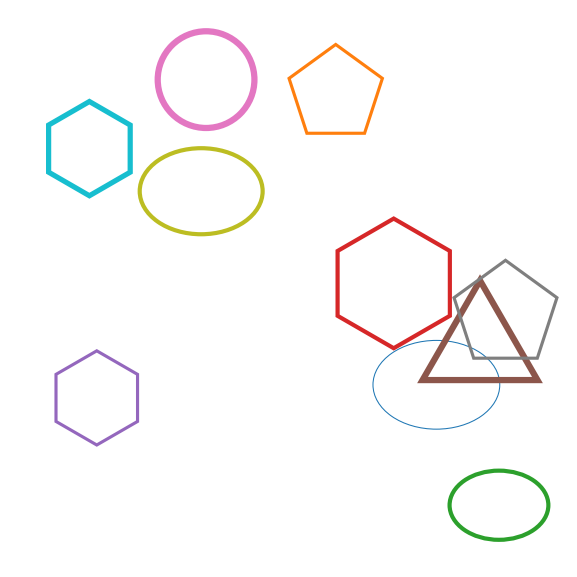[{"shape": "oval", "thickness": 0.5, "radius": 0.55, "center": [0.756, 0.333]}, {"shape": "pentagon", "thickness": 1.5, "radius": 0.42, "center": [0.581, 0.837]}, {"shape": "oval", "thickness": 2, "radius": 0.43, "center": [0.864, 0.124]}, {"shape": "hexagon", "thickness": 2, "radius": 0.56, "center": [0.682, 0.508]}, {"shape": "hexagon", "thickness": 1.5, "radius": 0.41, "center": [0.168, 0.31]}, {"shape": "triangle", "thickness": 3, "radius": 0.57, "center": [0.831, 0.398]}, {"shape": "circle", "thickness": 3, "radius": 0.42, "center": [0.357, 0.861]}, {"shape": "pentagon", "thickness": 1.5, "radius": 0.47, "center": [0.875, 0.455]}, {"shape": "oval", "thickness": 2, "radius": 0.53, "center": [0.348, 0.668]}, {"shape": "hexagon", "thickness": 2.5, "radius": 0.41, "center": [0.155, 0.742]}]